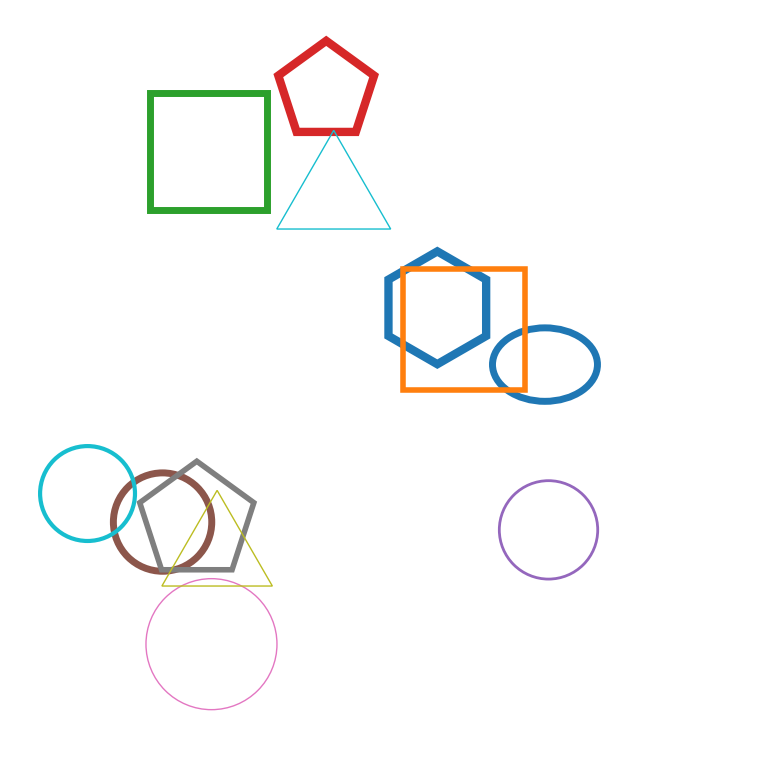[{"shape": "hexagon", "thickness": 3, "radius": 0.37, "center": [0.568, 0.6]}, {"shape": "oval", "thickness": 2.5, "radius": 0.34, "center": [0.708, 0.527]}, {"shape": "square", "thickness": 2, "radius": 0.4, "center": [0.602, 0.572]}, {"shape": "square", "thickness": 2.5, "radius": 0.38, "center": [0.271, 0.803]}, {"shape": "pentagon", "thickness": 3, "radius": 0.33, "center": [0.424, 0.882]}, {"shape": "circle", "thickness": 1, "radius": 0.32, "center": [0.712, 0.312]}, {"shape": "circle", "thickness": 2.5, "radius": 0.32, "center": [0.211, 0.322]}, {"shape": "circle", "thickness": 0.5, "radius": 0.43, "center": [0.275, 0.163]}, {"shape": "pentagon", "thickness": 2, "radius": 0.39, "center": [0.256, 0.323]}, {"shape": "triangle", "thickness": 0.5, "radius": 0.41, "center": [0.282, 0.28]}, {"shape": "triangle", "thickness": 0.5, "radius": 0.43, "center": [0.433, 0.745]}, {"shape": "circle", "thickness": 1.5, "radius": 0.31, "center": [0.114, 0.359]}]